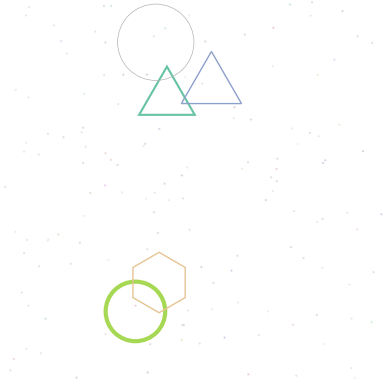[{"shape": "triangle", "thickness": 1.5, "radius": 0.42, "center": [0.434, 0.743]}, {"shape": "triangle", "thickness": 1, "radius": 0.45, "center": [0.549, 0.776]}, {"shape": "circle", "thickness": 3, "radius": 0.39, "center": [0.352, 0.191]}, {"shape": "hexagon", "thickness": 1, "radius": 0.39, "center": [0.413, 0.266]}, {"shape": "circle", "thickness": 0.5, "radius": 0.5, "center": [0.405, 0.89]}]